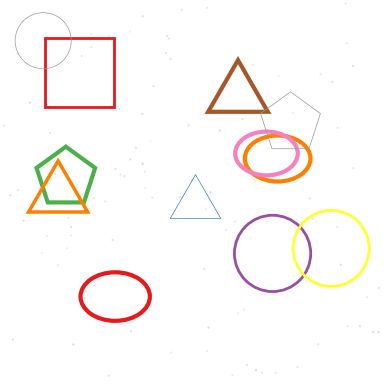[{"shape": "square", "thickness": 2, "radius": 0.45, "center": [0.206, 0.811]}, {"shape": "oval", "thickness": 3, "radius": 0.45, "center": [0.299, 0.23]}, {"shape": "triangle", "thickness": 0.5, "radius": 0.38, "center": [0.508, 0.47]}, {"shape": "pentagon", "thickness": 3, "radius": 0.4, "center": [0.171, 0.539]}, {"shape": "circle", "thickness": 2, "radius": 0.5, "center": [0.708, 0.342]}, {"shape": "oval", "thickness": 3, "radius": 0.43, "center": [0.721, 0.588]}, {"shape": "triangle", "thickness": 2.5, "radius": 0.44, "center": [0.151, 0.494]}, {"shape": "circle", "thickness": 2, "radius": 0.49, "center": [0.86, 0.355]}, {"shape": "triangle", "thickness": 3, "radius": 0.45, "center": [0.618, 0.754]}, {"shape": "oval", "thickness": 3, "radius": 0.41, "center": [0.692, 0.601]}, {"shape": "circle", "thickness": 0.5, "radius": 0.36, "center": [0.112, 0.894]}, {"shape": "pentagon", "thickness": 0.5, "radius": 0.41, "center": [0.755, 0.68]}]